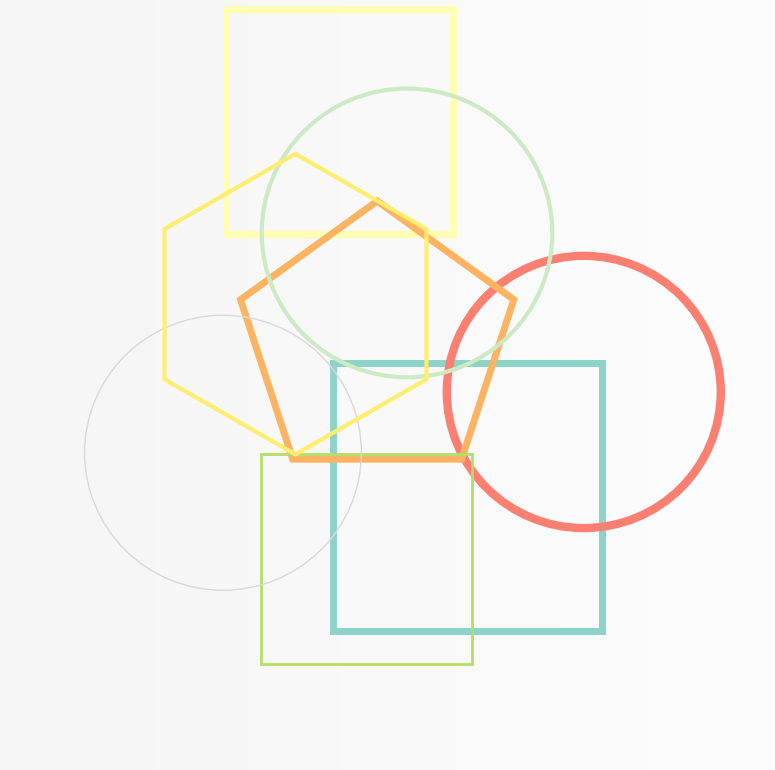[{"shape": "square", "thickness": 2.5, "radius": 0.87, "center": [0.603, 0.355]}, {"shape": "square", "thickness": 2.5, "radius": 0.73, "center": [0.438, 0.842]}, {"shape": "circle", "thickness": 3, "radius": 0.88, "center": [0.753, 0.491]}, {"shape": "pentagon", "thickness": 2.5, "radius": 0.93, "center": [0.487, 0.554]}, {"shape": "square", "thickness": 1, "radius": 0.68, "center": [0.473, 0.275]}, {"shape": "circle", "thickness": 0.5, "radius": 0.89, "center": [0.288, 0.412]}, {"shape": "circle", "thickness": 1.5, "radius": 0.94, "center": [0.525, 0.698]}, {"shape": "hexagon", "thickness": 1.5, "radius": 0.98, "center": [0.381, 0.605]}]